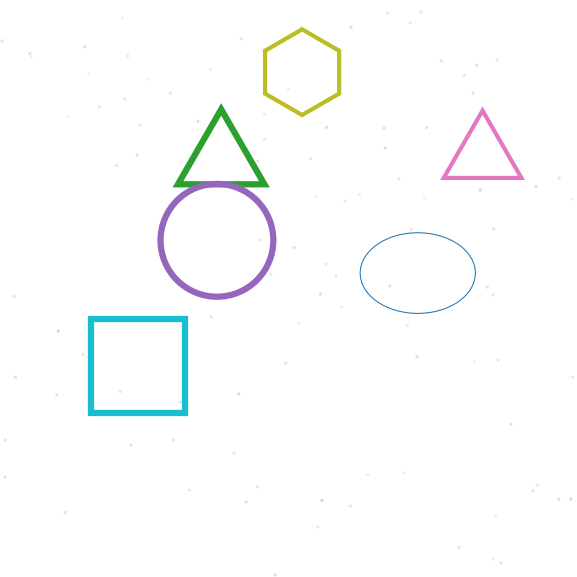[{"shape": "oval", "thickness": 0.5, "radius": 0.5, "center": [0.723, 0.526]}, {"shape": "triangle", "thickness": 3, "radius": 0.43, "center": [0.383, 0.723]}, {"shape": "circle", "thickness": 3, "radius": 0.49, "center": [0.376, 0.583]}, {"shape": "triangle", "thickness": 2, "radius": 0.39, "center": [0.836, 0.73]}, {"shape": "hexagon", "thickness": 2, "radius": 0.37, "center": [0.523, 0.874]}, {"shape": "square", "thickness": 3, "radius": 0.41, "center": [0.238, 0.365]}]